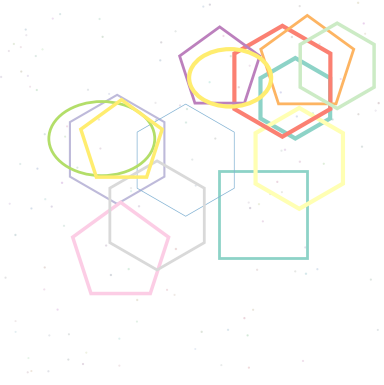[{"shape": "square", "thickness": 2, "radius": 0.57, "center": [0.683, 0.443]}, {"shape": "hexagon", "thickness": 3, "radius": 0.52, "center": [0.767, 0.745]}, {"shape": "hexagon", "thickness": 3, "radius": 0.66, "center": [0.777, 0.589]}, {"shape": "hexagon", "thickness": 1.5, "radius": 0.71, "center": [0.304, 0.612]}, {"shape": "hexagon", "thickness": 3, "radius": 0.72, "center": [0.733, 0.789]}, {"shape": "hexagon", "thickness": 0.5, "radius": 0.73, "center": [0.482, 0.584]}, {"shape": "pentagon", "thickness": 2, "radius": 0.63, "center": [0.798, 0.833]}, {"shape": "oval", "thickness": 2, "radius": 0.69, "center": [0.264, 0.64]}, {"shape": "pentagon", "thickness": 2.5, "radius": 0.65, "center": [0.313, 0.344]}, {"shape": "hexagon", "thickness": 2, "radius": 0.71, "center": [0.408, 0.441]}, {"shape": "pentagon", "thickness": 2, "radius": 0.55, "center": [0.571, 0.821]}, {"shape": "hexagon", "thickness": 2.5, "radius": 0.55, "center": [0.876, 0.829]}, {"shape": "oval", "thickness": 3, "radius": 0.53, "center": [0.598, 0.798]}, {"shape": "pentagon", "thickness": 2.5, "radius": 0.56, "center": [0.316, 0.63]}]